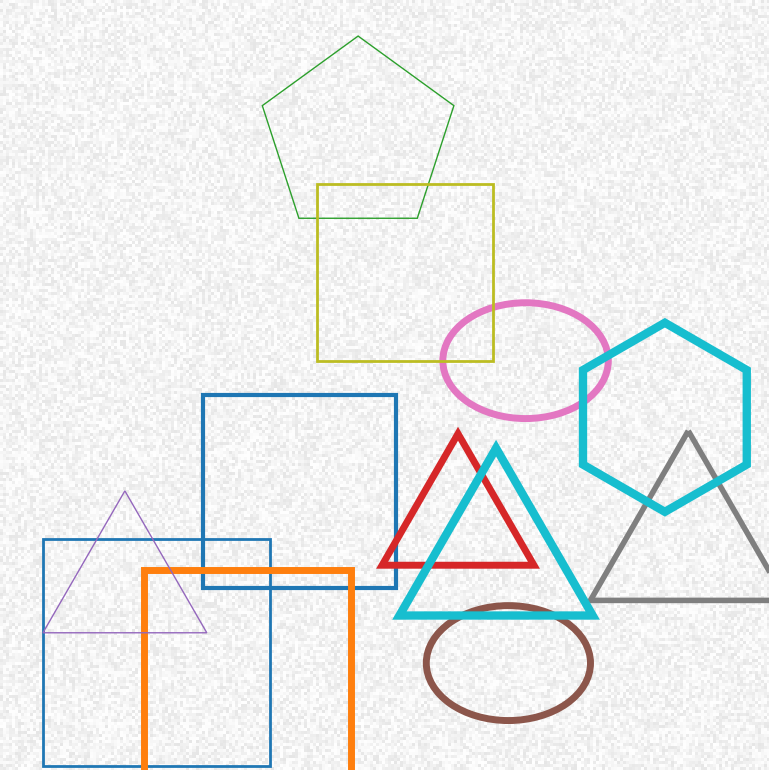[{"shape": "square", "thickness": 1, "radius": 0.74, "center": [0.204, 0.153]}, {"shape": "square", "thickness": 1.5, "radius": 0.63, "center": [0.389, 0.362]}, {"shape": "square", "thickness": 2.5, "radius": 0.67, "center": [0.322, 0.125]}, {"shape": "pentagon", "thickness": 0.5, "radius": 0.65, "center": [0.465, 0.822]}, {"shape": "triangle", "thickness": 2.5, "radius": 0.57, "center": [0.595, 0.323]}, {"shape": "triangle", "thickness": 0.5, "radius": 0.61, "center": [0.162, 0.24]}, {"shape": "oval", "thickness": 2.5, "radius": 0.53, "center": [0.66, 0.139]}, {"shape": "oval", "thickness": 2.5, "radius": 0.54, "center": [0.683, 0.532]}, {"shape": "triangle", "thickness": 2, "radius": 0.73, "center": [0.894, 0.294]}, {"shape": "square", "thickness": 1, "radius": 0.57, "center": [0.526, 0.646]}, {"shape": "hexagon", "thickness": 3, "radius": 0.61, "center": [0.863, 0.458]}, {"shape": "triangle", "thickness": 3, "radius": 0.72, "center": [0.644, 0.273]}]